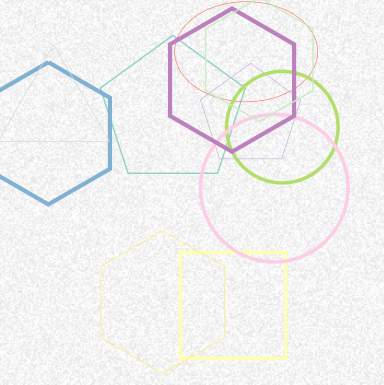[{"shape": "pentagon", "thickness": 1, "radius": 0.99, "center": [0.449, 0.71]}, {"shape": "square", "thickness": 2.5, "radius": 0.68, "center": [0.604, 0.207]}, {"shape": "pentagon", "thickness": 0.5, "radius": 0.69, "center": [0.651, 0.698]}, {"shape": "oval", "thickness": 0.5, "radius": 0.93, "center": [0.639, 0.866]}, {"shape": "hexagon", "thickness": 3, "radius": 0.92, "center": [0.126, 0.654]}, {"shape": "circle", "thickness": 2.5, "radius": 0.72, "center": [0.733, 0.67]}, {"shape": "circle", "thickness": 2.5, "radius": 0.96, "center": [0.712, 0.511]}, {"shape": "triangle", "thickness": 0.5, "radius": 0.84, "center": [0.14, 0.716]}, {"shape": "hexagon", "thickness": 3, "radius": 0.93, "center": [0.603, 0.792]}, {"shape": "hexagon", "thickness": 1, "radius": 0.8, "center": [0.674, 0.845]}, {"shape": "hexagon", "thickness": 0.5, "radius": 0.93, "center": [0.422, 0.216]}]